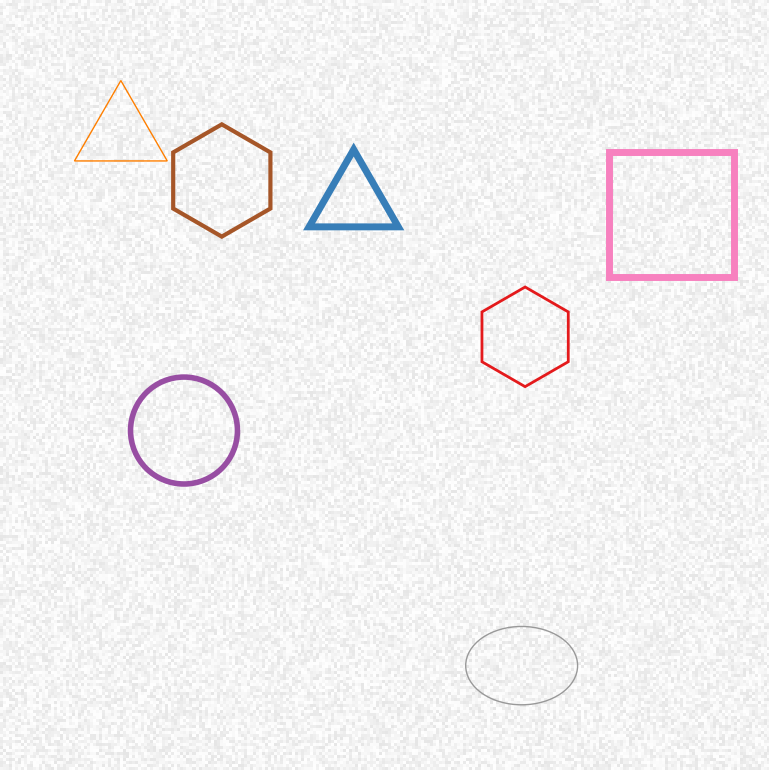[{"shape": "hexagon", "thickness": 1, "radius": 0.32, "center": [0.682, 0.563]}, {"shape": "triangle", "thickness": 2.5, "radius": 0.33, "center": [0.459, 0.739]}, {"shape": "circle", "thickness": 2, "radius": 0.35, "center": [0.239, 0.441]}, {"shape": "triangle", "thickness": 0.5, "radius": 0.35, "center": [0.157, 0.826]}, {"shape": "hexagon", "thickness": 1.5, "radius": 0.36, "center": [0.288, 0.766]}, {"shape": "square", "thickness": 2.5, "radius": 0.41, "center": [0.873, 0.722]}, {"shape": "oval", "thickness": 0.5, "radius": 0.36, "center": [0.677, 0.136]}]